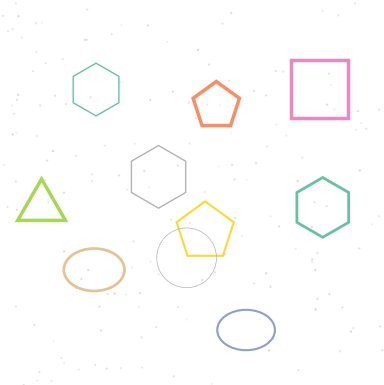[{"shape": "hexagon", "thickness": 1, "radius": 0.34, "center": [0.249, 0.767]}, {"shape": "hexagon", "thickness": 2, "radius": 0.39, "center": [0.838, 0.461]}, {"shape": "pentagon", "thickness": 2.5, "radius": 0.32, "center": [0.562, 0.725]}, {"shape": "oval", "thickness": 1.5, "radius": 0.37, "center": [0.639, 0.143]}, {"shape": "square", "thickness": 2.5, "radius": 0.37, "center": [0.831, 0.769]}, {"shape": "triangle", "thickness": 2.5, "radius": 0.36, "center": [0.108, 0.463]}, {"shape": "pentagon", "thickness": 1.5, "radius": 0.39, "center": [0.533, 0.399]}, {"shape": "oval", "thickness": 2, "radius": 0.39, "center": [0.245, 0.299]}, {"shape": "hexagon", "thickness": 1, "radius": 0.41, "center": [0.412, 0.541]}, {"shape": "circle", "thickness": 0.5, "radius": 0.39, "center": [0.485, 0.33]}]